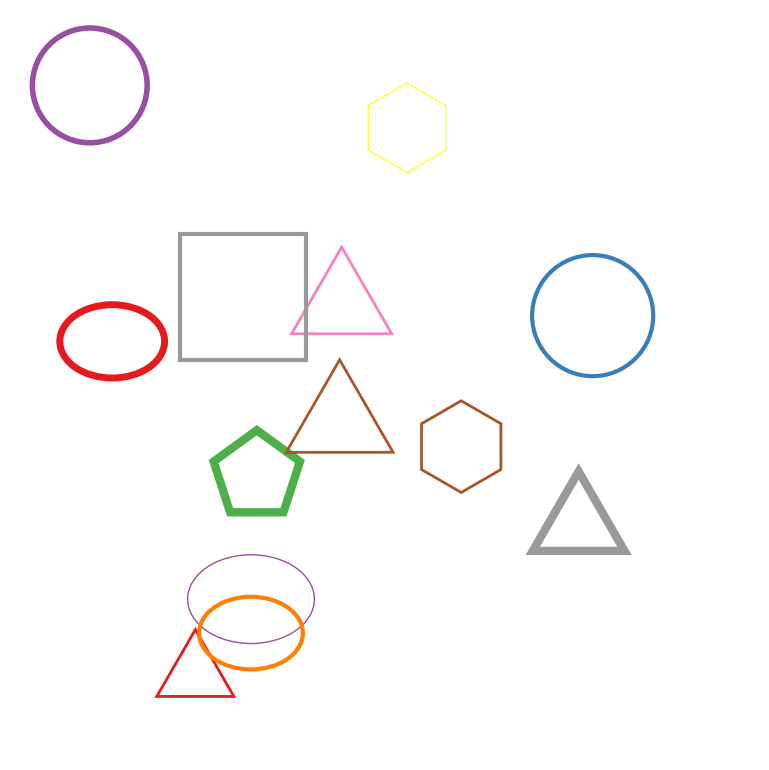[{"shape": "triangle", "thickness": 1, "radius": 0.29, "center": [0.254, 0.124]}, {"shape": "oval", "thickness": 2.5, "radius": 0.34, "center": [0.146, 0.557]}, {"shape": "circle", "thickness": 1.5, "radius": 0.39, "center": [0.77, 0.59]}, {"shape": "pentagon", "thickness": 3, "radius": 0.29, "center": [0.333, 0.382]}, {"shape": "circle", "thickness": 2, "radius": 0.37, "center": [0.117, 0.889]}, {"shape": "oval", "thickness": 0.5, "radius": 0.41, "center": [0.326, 0.222]}, {"shape": "oval", "thickness": 1.5, "radius": 0.34, "center": [0.326, 0.178]}, {"shape": "hexagon", "thickness": 0.5, "radius": 0.29, "center": [0.529, 0.834]}, {"shape": "hexagon", "thickness": 1, "radius": 0.3, "center": [0.599, 0.42]}, {"shape": "triangle", "thickness": 1, "radius": 0.4, "center": [0.441, 0.453]}, {"shape": "triangle", "thickness": 1, "radius": 0.38, "center": [0.444, 0.604]}, {"shape": "square", "thickness": 1.5, "radius": 0.41, "center": [0.316, 0.614]}, {"shape": "triangle", "thickness": 3, "radius": 0.34, "center": [0.751, 0.319]}]